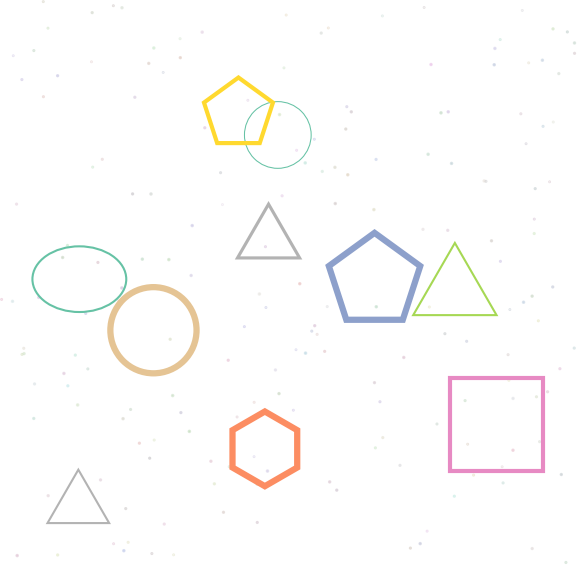[{"shape": "oval", "thickness": 1, "radius": 0.41, "center": [0.137, 0.516]}, {"shape": "circle", "thickness": 0.5, "radius": 0.29, "center": [0.481, 0.765]}, {"shape": "hexagon", "thickness": 3, "radius": 0.32, "center": [0.459, 0.222]}, {"shape": "pentagon", "thickness": 3, "radius": 0.42, "center": [0.649, 0.513]}, {"shape": "square", "thickness": 2, "radius": 0.4, "center": [0.859, 0.264]}, {"shape": "triangle", "thickness": 1, "radius": 0.42, "center": [0.788, 0.495]}, {"shape": "pentagon", "thickness": 2, "radius": 0.31, "center": [0.413, 0.802]}, {"shape": "circle", "thickness": 3, "radius": 0.37, "center": [0.266, 0.427]}, {"shape": "triangle", "thickness": 1.5, "radius": 0.31, "center": [0.465, 0.584]}, {"shape": "triangle", "thickness": 1, "radius": 0.31, "center": [0.136, 0.124]}]